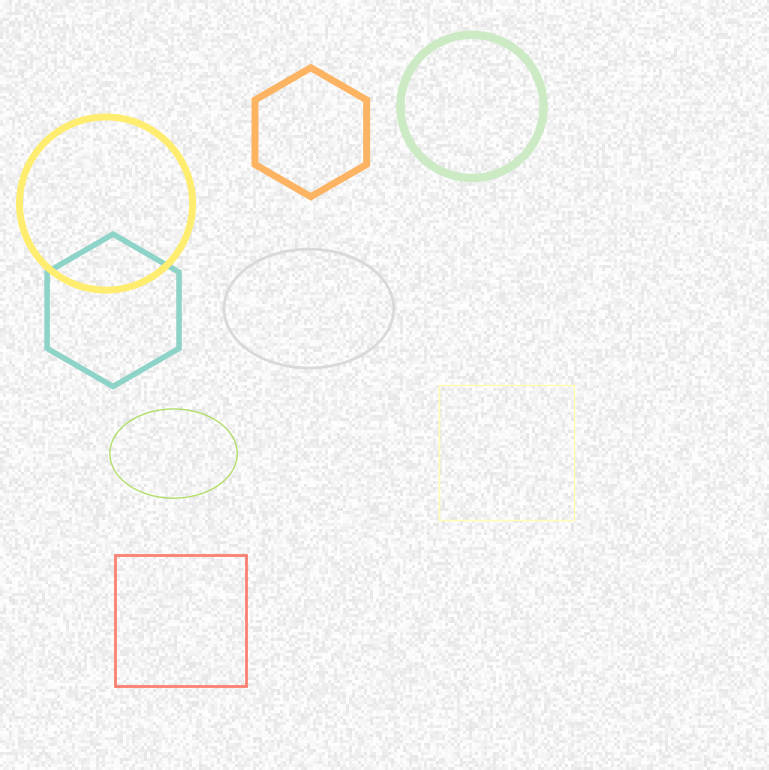[{"shape": "hexagon", "thickness": 2, "radius": 0.49, "center": [0.147, 0.597]}, {"shape": "square", "thickness": 0.5, "radius": 0.44, "center": [0.658, 0.412]}, {"shape": "square", "thickness": 1, "radius": 0.43, "center": [0.234, 0.194]}, {"shape": "hexagon", "thickness": 2.5, "radius": 0.42, "center": [0.404, 0.828]}, {"shape": "oval", "thickness": 0.5, "radius": 0.41, "center": [0.225, 0.411]}, {"shape": "oval", "thickness": 1, "radius": 0.55, "center": [0.401, 0.599]}, {"shape": "circle", "thickness": 3, "radius": 0.47, "center": [0.613, 0.862]}, {"shape": "circle", "thickness": 2.5, "radius": 0.56, "center": [0.138, 0.736]}]